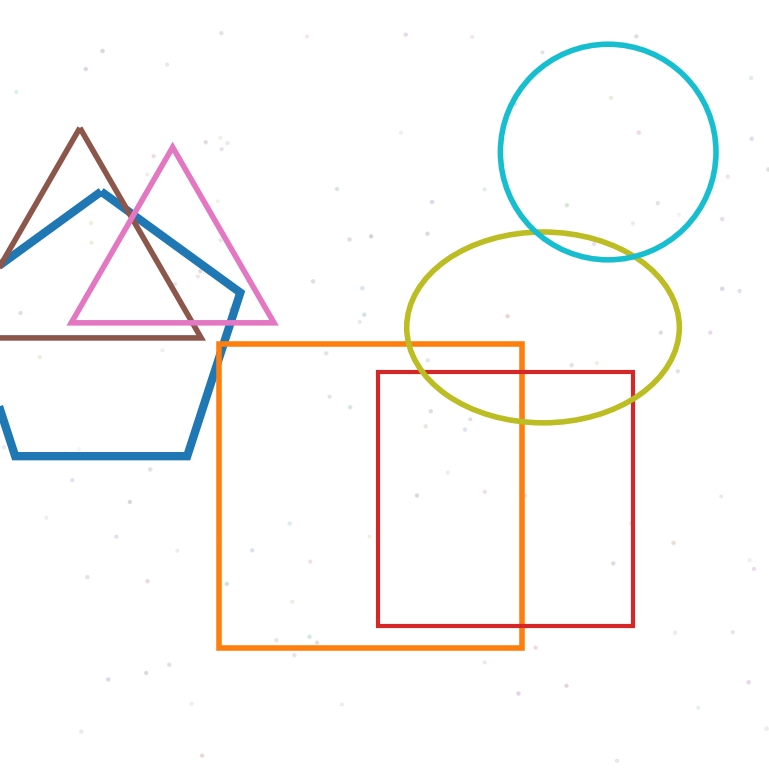[{"shape": "pentagon", "thickness": 3, "radius": 0.95, "center": [0.131, 0.561]}, {"shape": "square", "thickness": 2, "radius": 0.98, "center": [0.481, 0.356]}, {"shape": "square", "thickness": 1.5, "radius": 0.83, "center": [0.657, 0.352]}, {"shape": "triangle", "thickness": 2, "radius": 0.91, "center": [0.104, 0.652]}, {"shape": "triangle", "thickness": 2, "radius": 0.76, "center": [0.224, 0.657]}, {"shape": "oval", "thickness": 2, "radius": 0.89, "center": [0.705, 0.575]}, {"shape": "circle", "thickness": 2, "radius": 0.7, "center": [0.79, 0.803]}]